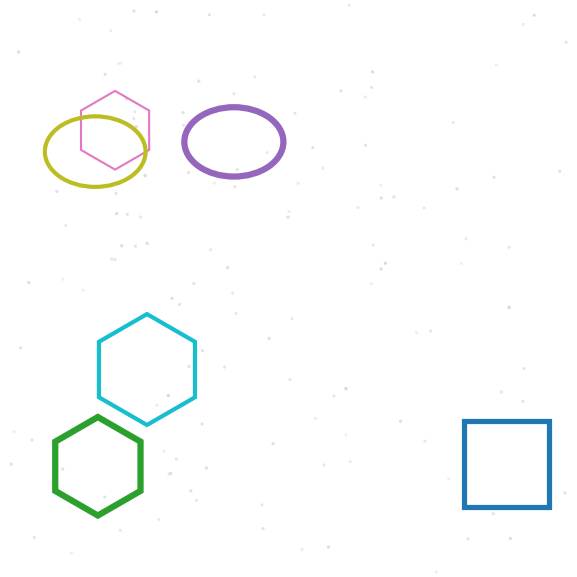[{"shape": "square", "thickness": 2.5, "radius": 0.37, "center": [0.877, 0.196]}, {"shape": "hexagon", "thickness": 3, "radius": 0.43, "center": [0.169, 0.192]}, {"shape": "oval", "thickness": 3, "radius": 0.43, "center": [0.405, 0.753]}, {"shape": "hexagon", "thickness": 1, "radius": 0.34, "center": [0.199, 0.774]}, {"shape": "oval", "thickness": 2, "radius": 0.44, "center": [0.165, 0.737]}, {"shape": "hexagon", "thickness": 2, "radius": 0.48, "center": [0.254, 0.359]}]